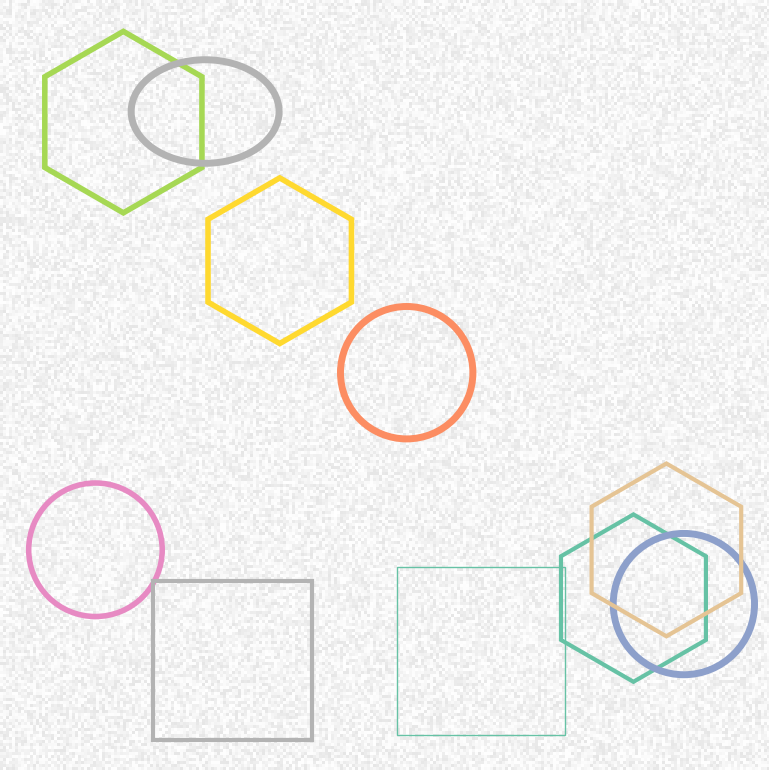[{"shape": "square", "thickness": 0.5, "radius": 0.55, "center": [0.625, 0.155]}, {"shape": "hexagon", "thickness": 1.5, "radius": 0.54, "center": [0.823, 0.223]}, {"shape": "circle", "thickness": 2.5, "radius": 0.43, "center": [0.528, 0.516]}, {"shape": "circle", "thickness": 2.5, "radius": 0.46, "center": [0.888, 0.215]}, {"shape": "circle", "thickness": 2, "radius": 0.43, "center": [0.124, 0.286]}, {"shape": "hexagon", "thickness": 2, "radius": 0.59, "center": [0.16, 0.841]}, {"shape": "hexagon", "thickness": 2, "radius": 0.54, "center": [0.363, 0.661]}, {"shape": "hexagon", "thickness": 1.5, "radius": 0.56, "center": [0.865, 0.286]}, {"shape": "oval", "thickness": 2.5, "radius": 0.48, "center": [0.266, 0.855]}, {"shape": "square", "thickness": 1.5, "radius": 0.52, "center": [0.302, 0.142]}]